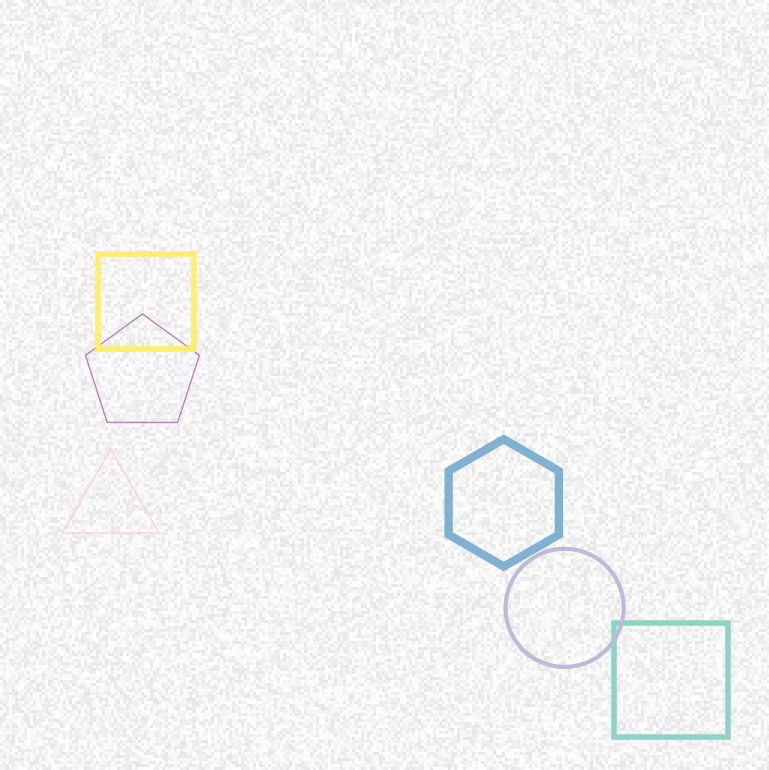[{"shape": "square", "thickness": 2, "radius": 0.37, "center": [0.871, 0.117]}, {"shape": "circle", "thickness": 1.5, "radius": 0.38, "center": [0.733, 0.211]}, {"shape": "hexagon", "thickness": 3, "radius": 0.41, "center": [0.654, 0.347]}, {"shape": "triangle", "thickness": 0.5, "radius": 0.36, "center": [0.144, 0.344]}, {"shape": "pentagon", "thickness": 0.5, "radius": 0.39, "center": [0.185, 0.514]}, {"shape": "square", "thickness": 2, "radius": 0.31, "center": [0.19, 0.608]}]